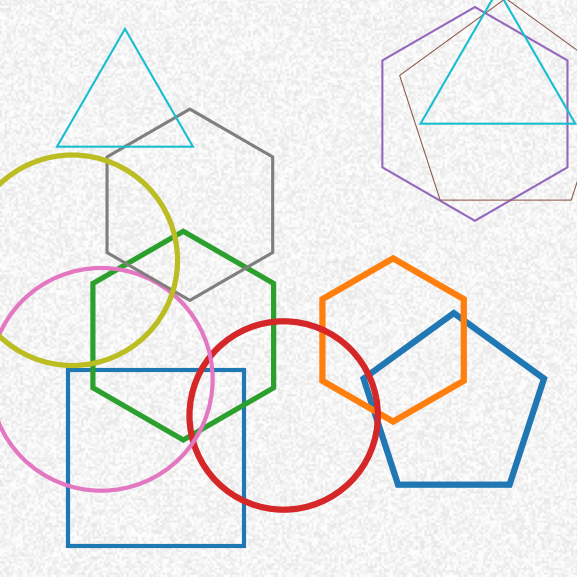[{"shape": "square", "thickness": 2, "radius": 0.76, "center": [0.271, 0.206]}, {"shape": "pentagon", "thickness": 3, "radius": 0.82, "center": [0.786, 0.293]}, {"shape": "hexagon", "thickness": 3, "radius": 0.71, "center": [0.681, 0.41]}, {"shape": "hexagon", "thickness": 2.5, "radius": 0.9, "center": [0.317, 0.418]}, {"shape": "circle", "thickness": 3, "radius": 0.82, "center": [0.491, 0.28]}, {"shape": "hexagon", "thickness": 1, "radius": 0.93, "center": [0.822, 0.802]}, {"shape": "pentagon", "thickness": 0.5, "radius": 0.97, "center": [0.876, 0.809]}, {"shape": "circle", "thickness": 2, "radius": 0.96, "center": [0.175, 0.342]}, {"shape": "hexagon", "thickness": 1.5, "radius": 0.83, "center": [0.329, 0.645]}, {"shape": "circle", "thickness": 2.5, "radius": 0.91, "center": [0.125, 0.548]}, {"shape": "triangle", "thickness": 1, "radius": 0.68, "center": [0.216, 0.813]}, {"shape": "triangle", "thickness": 1, "radius": 0.77, "center": [0.862, 0.862]}]